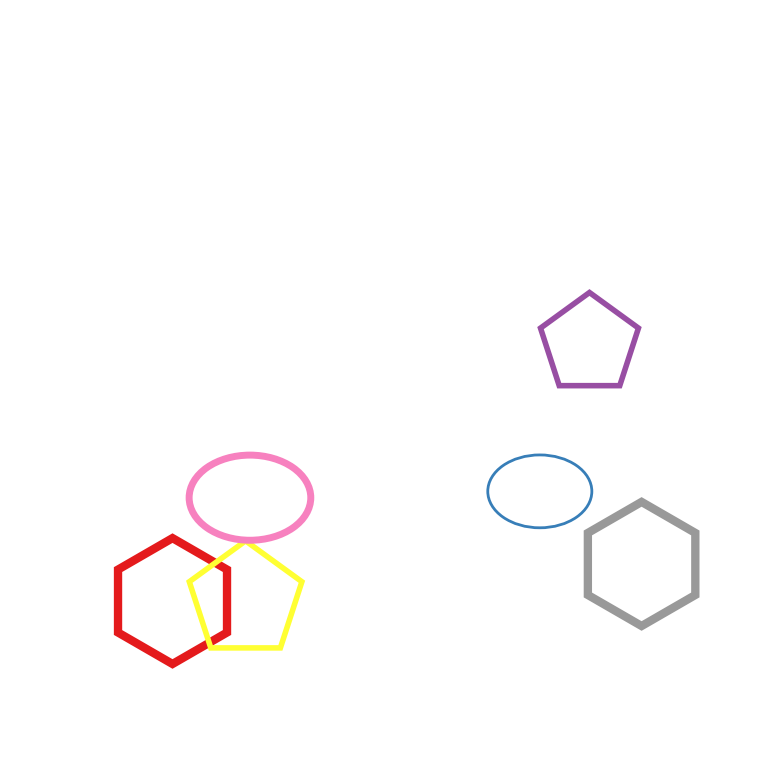[{"shape": "hexagon", "thickness": 3, "radius": 0.41, "center": [0.224, 0.219]}, {"shape": "oval", "thickness": 1, "radius": 0.34, "center": [0.701, 0.362]}, {"shape": "pentagon", "thickness": 2, "radius": 0.33, "center": [0.766, 0.553]}, {"shape": "pentagon", "thickness": 2, "radius": 0.38, "center": [0.319, 0.221]}, {"shape": "oval", "thickness": 2.5, "radius": 0.39, "center": [0.325, 0.354]}, {"shape": "hexagon", "thickness": 3, "radius": 0.4, "center": [0.833, 0.268]}]